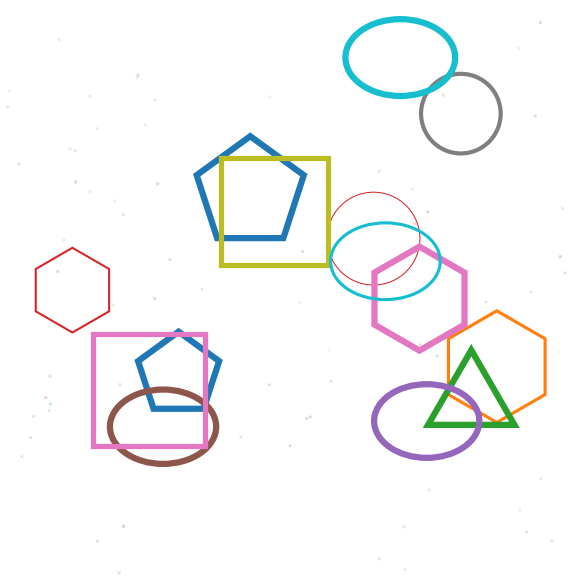[{"shape": "pentagon", "thickness": 3, "radius": 0.49, "center": [0.433, 0.666]}, {"shape": "pentagon", "thickness": 3, "radius": 0.37, "center": [0.309, 0.351]}, {"shape": "hexagon", "thickness": 1.5, "radius": 0.48, "center": [0.86, 0.364]}, {"shape": "triangle", "thickness": 3, "radius": 0.43, "center": [0.816, 0.307]}, {"shape": "circle", "thickness": 0.5, "radius": 0.4, "center": [0.647, 0.586]}, {"shape": "hexagon", "thickness": 1, "radius": 0.37, "center": [0.125, 0.497]}, {"shape": "oval", "thickness": 3, "radius": 0.46, "center": [0.739, 0.27]}, {"shape": "oval", "thickness": 3, "radius": 0.46, "center": [0.282, 0.26]}, {"shape": "hexagon", "thickness": 3, "radius": 0.45, "center": [0.726, 0.482]}, {"shape": "square", "thickness": 2.5, "radius": 0.49, "center": [0.258, 0.324]}, {"shape": "circle", "thickness": 2, "radius": 0.34, "center": [0.798, 0.802]}, {"shape": "square", "thickness": 2.5, "radius": 0.46, "center": [0.476, 0.633]}, {"shape": "oval", "thickness": 3, "radius": 0.48, "center": [0.693, 0.899]}, {"shape": "oval", "thickness": 1.5, "radius": 0.47, "center": [0.667, 0.547]}]